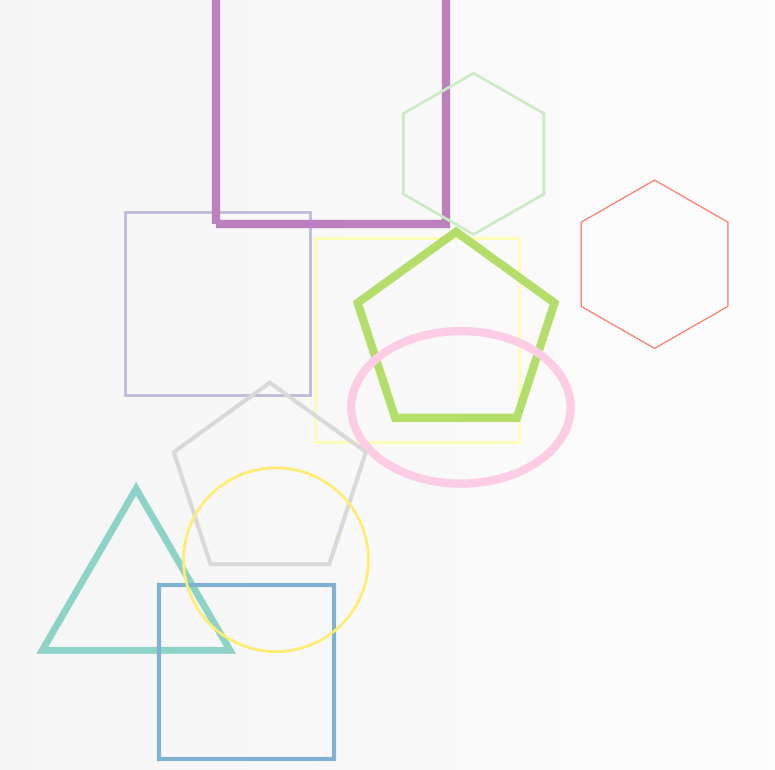[{"shape": "triangle", "thickness": 2.5, "radius": 0.7, "center": [0.176, 0.225]}, {"shape": "square", "thickness": 1, "radius": 0.66, "center": [0.538, 0.559]}, {"shape": "square", "thickness": 1, "radius": 0.59, "center": [0.281, 0.606]}, {"shape": "hexagon", "thickness": 0.5, "radius": 0.55, "center": [0.845, 0.657]}, {"shape": "square", "thickness": 1.5, "radius": 0.57, "center": [0.318, 0.127]}, {"shape": "pentagon", "thickness": 3, "radius": 0.67, "center": [0.588, 0.565]}, {"shape": "oval", "thickness": 3, "radius": 0.71, "center": [0.595, 0.471]}, {"shape": "pentagon", "thickness": 1.5, "radius": 0.65, "center": [0.348, 0.373]}, {"shape": "square", "thickness": 3, "radius": 0.74, "center": [0.427, 0.858]}, {"shape": "hexagon", "thickness": 1, "radius": 0.52, "center": [0.611, 0.8]}, {"shape": "circle", "thickness": 1, "radius": 0.6, "center": [0.356, 0.273]}]